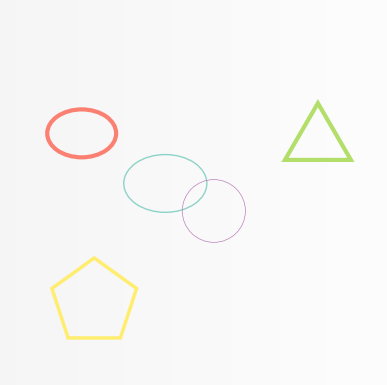[{"shape": "oval", "thickness": 1, "radius": 0.54, "center": [0.427, 0.524]}, {"shape": "oval", "thickness": 3, "radius": 0.44, "center": [0.211, 0.654]}, {"shape": "triangle", "thickness": 3, "radius": 0.49, "center": [0.82, 0.634]}, {"shape": "circle", "thickness": 0.5, "radius": 0.41, "center": [0.552, 0.452]}, {"shape": "pentagon", "thickness": 2.5, "radius": 0.57, "center": [0.243, 0.215]}]